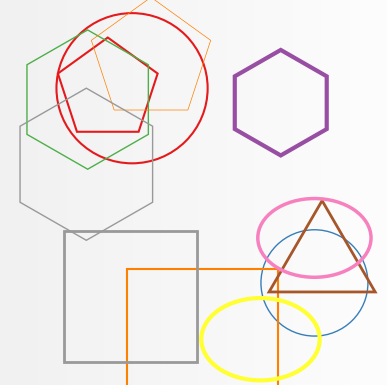[{"shape": "pentagon", "thickness": 1.5, "radius": 0.68, "center": [0.278, 0.767]}, {"shape": "circle", "thickness": 1.5, "radius": 0.98, "center": [0.341, 0.771]}, {"shape": "circle", "thickness": 1, "radius": 0.69, "center": [0.811, 0.265]}, {"shape": "hexagon", "thickness": 1, "radius": 0.9, "center": [0.226, 0.741]}, {"shape": "hexagon", "thickness": 3, "radius": 0.68, "center": [0.725, 0.733]}, {"shape": "square", "thickness": 1.5, "radius": 0.97, "center": [0.523, 0.108]}, {"shape": "pentagon", "thickness": 0.5, "radius": 0.81, "center": [0.39, 0.845]}, {"shape": "oval", "thickness": 3, "radius": 0.76, "center": [0.672, 0.119]}, {"shape": "triangle", "thickness": 2, "radius": 0.79, "center": [0.831, 0.321]}, {"shape": "oval", "thickness": 2.5, "radius": 0.73, "center": [0.811, 0.382]}, {"shape": "square", "thickness": 2, "radius": 0.85, "center": [0.337, 0.23]}, {"shape": "hexagon", "thickness": 1, "radius": 0.99, "center": [0.223, 0.573]}]